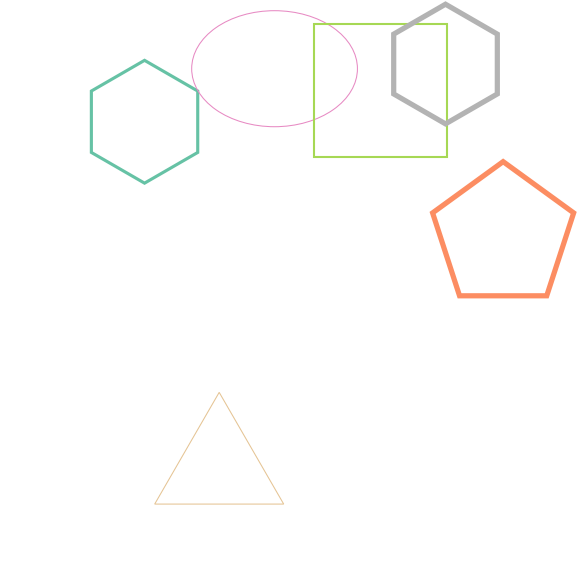[{"shape": "hexagon", "thickness": 1.5, "radius": 0.53, "center": [0.25, 0.788]}, {"shape": "pentagon", "thickness": 2.5, "radius": 0.64, "center": [0.871, 0.591]}, {"shape": "oval", "thickness": 0.5, "radius": 0.72, "center": [0.475, 0.88]}, {"shape": "square", "thickness": 1, "radius": 0.57, "center": [0.659, 0.842]}, {"shape": "triangle", "thickness": 0.5, "radius": 0.64, "center": [0.38, 0.191]}, {"shape": "hexagon", "thickness": 2.5, "radius": 0.52, "center": [0.771, 0.888]}]